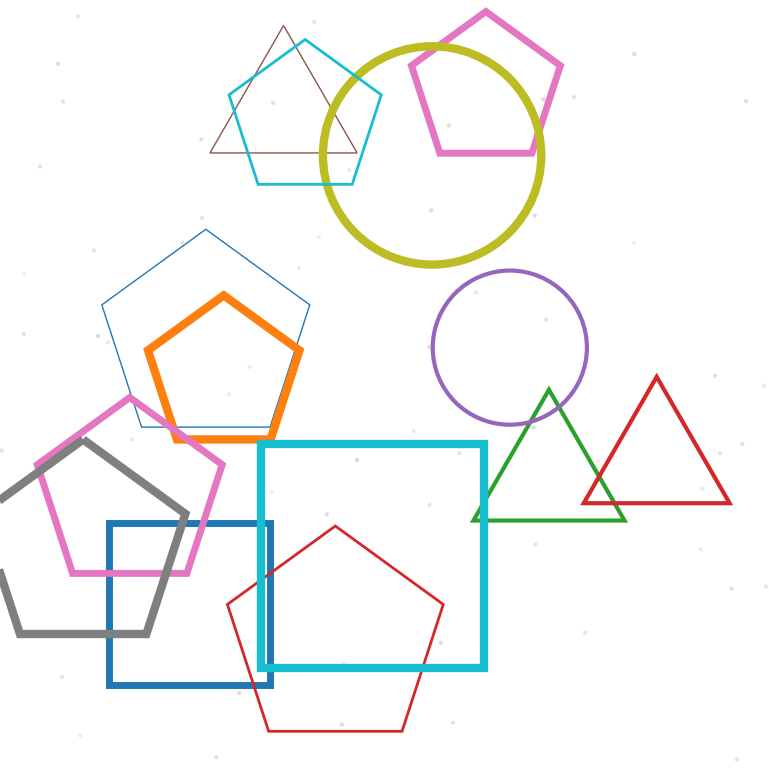[{"shape": "pentagon", "thickness": 0.5, "radius": 0.71, "center": [0.267, 0.56]}, {"shape": "square", "thickness": 2.5, "radius": 0.52, "center": [0.246, 0.216]}, {"shape": "pentagon", "thickness": 3, "radius": 0.52, "center": [0.291, 0.513]}, {"shape": "triangle", "thickness": 1.5, "radius": 0.57, "center": [0.713, 0.381]}, {"shape": "pentagon", "thickness": 1, "radius": 0.74, "center": [0.436, 0.169]}, {"shape": "triangle", "thickness": 1.5, "radius": 0.55, "center": [0.853, 0.401]}, {"shape": "circle", "thickness": 1.5, "radius": 0.5, "center": [0.662, 0.549]}, {"shape": "triangle", "thickness": 0.5, "radius": 0.55, "center": [0.368, 0.857]}, {"shape": "pentagon", "thickness": 2.5, "radius": 0.51, "center": [0.631, 0.883]}, {"shape": "pentagon", "thickness": 2.5, "radius": 0.63, "center": [0.168, 0.358]}, {"shape": "pentagon", "thickness": 3, "radius": 0.7, "center": [0.108, 0.29]}, {"shape": "circle", "thickness": 3, "radius": 0.71, "center": [0.561, 0.798]}, {"shape": "pentagon", "thickness": 1, "radius": 0.52, "center": [0.396, 0.845]}, {"shape": "square", "thickness": 3, "radius": 0.73, "center": [0.484, 0.278]}]